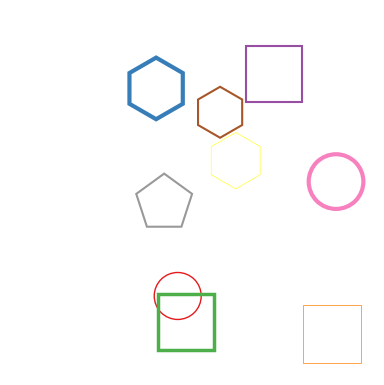[{"shape": "circle", "thickness": 1, "radius": 0.3, "center": [0.462, 0.231]}, {"shape": "hexagon", "thickness": 3, "radius": 0.4, "center": [0.406, 0.77]}, {"shape": "square", "thickness": 2.5, "radius": 0.37, "center": [0.483, 0.164]}, {"shape": "square", "thickness": 1.5, "radius": 0.36, "center": [0.711, 0.807]}, {"shape": "square", "thickness": 0.5, "radius": 0.38, "center": [0.862, 0.133]}, {"shape": "hexagon", "thickness": 0.5, "radius": 0.37, "center": [0.612, 0.583]}, {"shape": "hexagon", "thickness": 1.5, "radius": 0.33, "center": [0.572, 0.708]}, {"shape": "circle", "thickness": 3, "radius": 0.36, "center": [0.873, 0.528]}, {"shape": "pentagon", "thickness": 1.5, "radius": 0.38, "center": [0.426, 0.473]}]